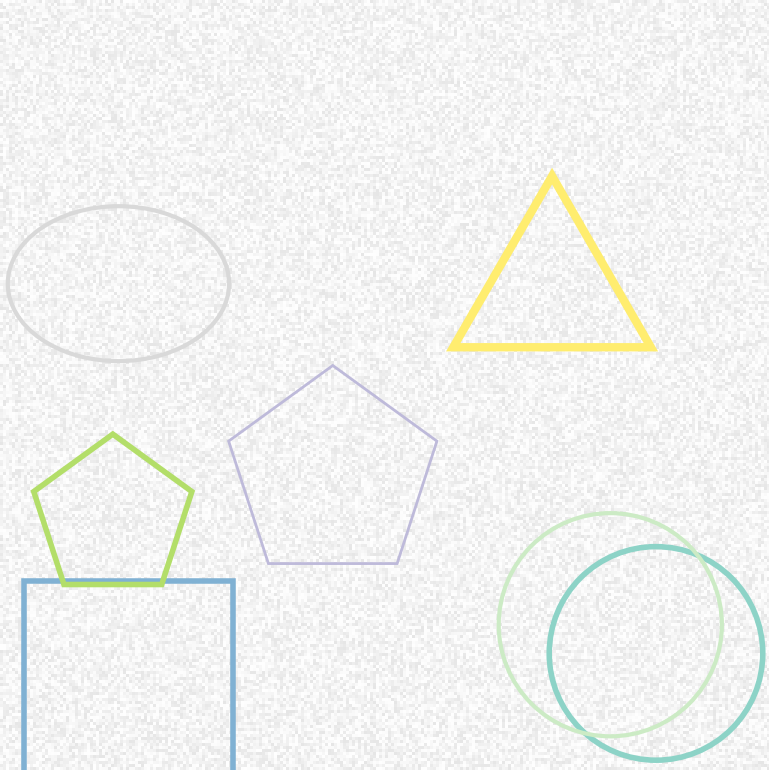[{"shape": "circle", "thickness": 2, "radius": 0.69, "center": [0.852, 0.151]}, {"shape": "pentagon", "thickness": 1, "radius": 0.71, "center": [0.432, 0.383]}, {"shape": "square", "thickness": 2, "radius": 0.68, "center": [0.167, 0.109]}, {"shape": "pentagon", "thickness": 2, "radius": 0.54, "center": [0.147, 0.328]}, {"shape": "oval", "thickness": 1.5, "radius": 0.72, "center": [0.154, 0.632]}, {"shape": "circle", "thickness": 1.5, "radius": 0.72, "center": [0.793, 0.189]}, {"shape": "triangle", "thickness": 3, "radius": 0.74, "center": [0.717, 0.623]}]